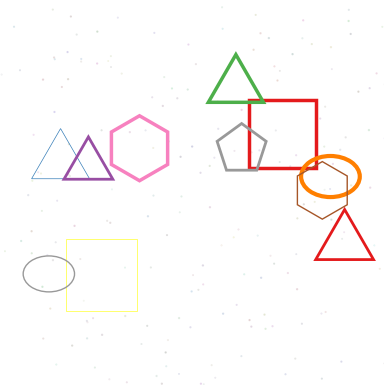[{"shape": "triangle", "thickness": 2, "radius": 0.43, "center": [0.895, 0.369]}, {"shape": "square", "thickness": 2.5, "radius": 0.44, "center": [0.734, 0.652]}, {"shape": "triangle", "thickness": 0.5, "radius": 0.43, "center": [0.157, 0.579]}, {"shape": "triangle", "thickness": 2.5, "radius": 0.41, "center": [0.613, 0.776]}, {"shape": "triangle", "thickness": 2, "radius": 0.37, "center": [0.23, 0.571]}, {"shape": "oval", "thickness": 3, "radius": 0.38, "center": [0.858, 0.541]}, {"shape": "square", "thickness": 0.5, "radius": 0.46, "center": [0.264, 0.286]}, {"shape": "hexagon", "thickness": 1, "radius": 0.37, "center": [0.837, 0.506]}, {"shape": "hexagon", "thickness": 2.5, "radius": 0.42, "center": [0.362, 0.615]}, {"shape": "oval", "thickness": 1, "radius": 0.33, "center": [0.127, 0.289]}, {"shape": "pentagon", "thickness": 2, "radius": 0.33, "center": [0.628, 0.612]}]